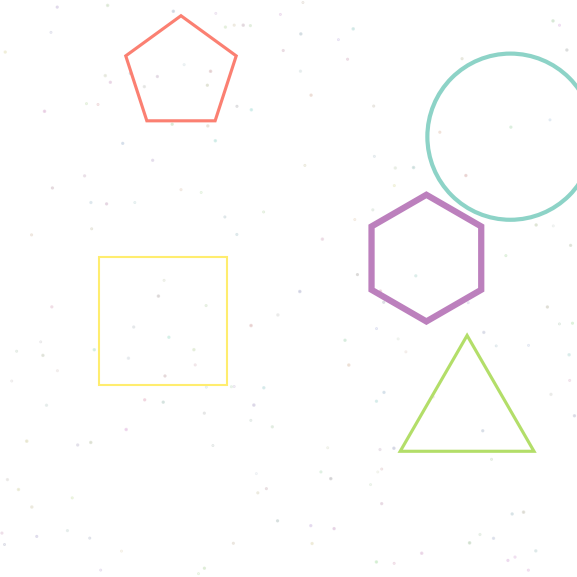[{"shape": "circle", "thickness": 2, "radius": 0.72, "center": [0.884, 0.762]}, {"shape": "pentagon", "thickness": 1.5, "radius": 0.5, "center": [0.313, 0.871]}, {"shape": "triangle", "thickness": 1.5, "radius": 0.67, "center": [0.809, 0.285]}, {"shape": "hexagon", "thickness": 3, "radius": 0.55, "center": [0.738, 0.552]}, {"shape": "square", "thickness": 1, "radius": 0.55, "center": [0.282, 0.443]}]